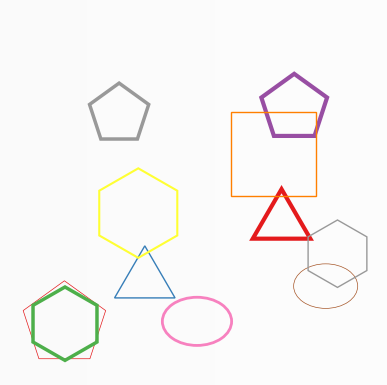[{"shape": "triangle", "thickness": 3, "radius": 0.43, "center": [0.727, 0.423]}, {"shape": "pentagon", "thickness": 0.5, "radius": 0.56, "center": [0.166, 0.159]}, {"shape": "triangle", "thickness": 1, "radius": 0.45, "center": [0.374, 0.271]}, {"shape": "hexagon", "thickness": 2.5, "radius": 0.48, "center": [0.168, 0.159]}, {"shape": "pentagon", "thickness": 3, "radius": 0.45, "center": [0.759, 0.719]}, {"shape": "square", "thickness": 1, "radius": 0.55, "center": [0.707, 0.601]}, {"shape": "hexagon", "thickness": 1.5, "radius": 0.58, "center": [0.357, 0.447]}, {"shape": "oval", "thickness": 0.5, "radius": 0.41, "center": [0.84, 0.257]}, {"shape": "oval", "thickness": 2, "radius": 0.45, "center": [0.508, 0.165]}, {"shape": "pentagon", "thickness": 2.5, "radius": 0.4, "center": [0.307, 0.704]}, {"shape": "hexagon", "thickness": 1, "radius": 0.44, "center": [0.871, 0.341]}]